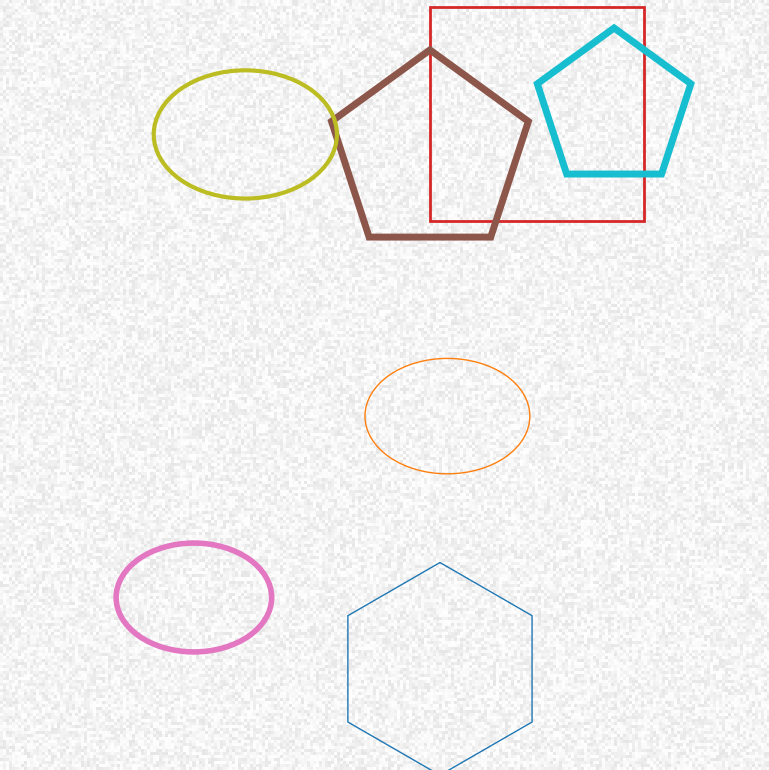[{"shape": "hexagon", "thickness": 0.5, "radius": 0.69, "center": [0.571, 0.131]}, {"shape": "oval", "thickness": 0.5, "radius": 0.54, "center": [0.581, 0.46]}, {"shape": "square", "thickness": 1, "radius": 0.69, "center": [0.697, 0.852]}, {"shape": "pentagon", "thickness": 2.5, "radius": 0.67, "center": [0.558, 0.801]}, {"shape": "oval", "thickness": 2, "radius": 0.5, "center": [0.252, 0.224]}, {"shape": "oval", "thickness": 1.5, "radius": 0.59, "center": [0.319, 0.825]}, {"shape": "pentagon", "thickness": 2.5, "radius": 0.52, "center": [0.798, 0.859]}]